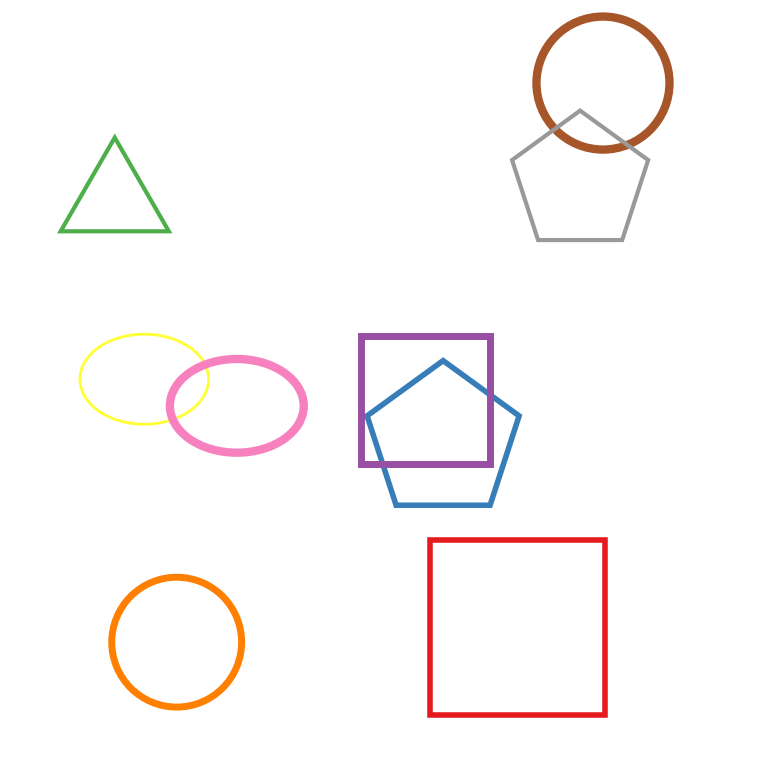[{"shape": "square", "thickness": 2, "radius": 0.57, "center": [0.672, 0.186]}, {"shape": "pentagon", "thickness": 2, "radius": 0.52, "center": [0.575, 0.428]}, {"shape": "triangle", "thickness": 1.5, "radius": 0.41, "center": [0.149, 0.74]}, {"shape": "square", "thickness": 2.5, "radius": 0.42, "center": [0.552, 0.481]}, {"shape": "circle", "thickness": 2.5, "radius": 0.42, "center": [0.229, 0.166]}, {"shape": "oval", "thickness": 1, "radius": 0.42, "center": [0.187, 0.508]}, {"shape": "circle", "thickness": 3, "radius": 0.43, "center": [0.783, 0.892]}, {"shape": "oval", "thickness": 3, "radius": 0.43, "center": [0.308, 0.473]}, {"shape": "pentagon", "thickness": 1.5, "radius": 0.46, "center": [0.753, 0.763]}]